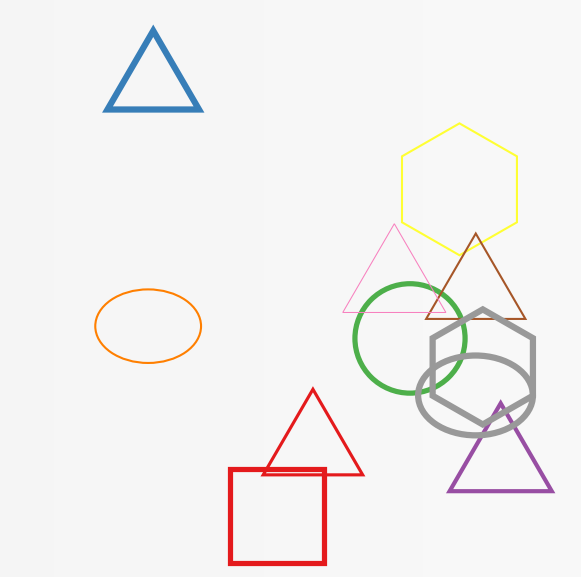[{"shape": "square", "thickness": 2.5, "radius": 0.41, "center": [0.477, 0.106]}, {"shape": "triangle", "thickness": 1.5, "radius": 0.49, "center": [0.538, 0.226]}, {"shape": "triangle", "thickness": 3, "radius": 0.45, "center": [0.264, 0.855]}, {"shape": "circle", "thickness": 2.5, "radius": 0.47, "center": [0.705, 0.413]}, {"shape": "triangle", "thickness": 2, "radius": 0.51, "center": [0.861, 0.199]}, {"shape": "oval", "thickness": 1, "radius": 0.45, "center": [0.255, 0.434]}, {"shape": "hexagon", "thickness": 1, "radius": 0.57, "center": [0.79, 0.671]}, {"shape": "triangle", "thickness": 1, "radius": 0.49, "center": [0.819, 0.496]}, {"shape": "triangle", "thickness": 0.5, "radius": 0.51, "center": [0.678, 0.509]}, {"shape": "hexagon", "thickness": 3, "radius": 0.5, "center": [0.831, 0.364]}, {"shape": "oval", "thickness": 3, "radius": 0.49, "center": [0.818, 0.314]}]